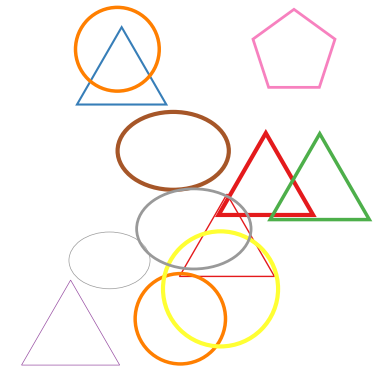[{"shape": "triangle", "thickness": 1, "radius": 0.71, "center": [0.589, 0.353]}, {"shape": "triangle", "thickness": 3, "radius": 0.71, "center": [0.69, 0.513]}, {"shape": "triangle", "thickness": 1.5, "radius": 0.67, "center": [0.316, 0.795]}, {"shape": "triangle", "thickness": 2.5, "radius": 0.74, "center": [0.83, 0.504]}, {"shape": "triangle", "thickness": 0.5, "radius": 0.74, "center": [0.183, 0.125]}, {"shape": "circle", "thickness": 2.5, "radius": 0.54, "center": [0.305, 0.872]}, {"shape": "circle", "thickness": 2.5, "radius": 0.59, "center": [0.468, 0.172]}, {"shape": "circle", "thickness": 3, "radius": 0.75, "center": [0.573, 0.25]}, {"shape": "oval", "thickness": 3, "radius": 0.72, "center": [0.45, 0.608]}, {"shape": "pentagon", "thickness": 2, "radius": 0.56, "center": [0.764, 0.864]}, {"shape": "oval", "thickness": 0.5, "radius": 0.53, "center": [0.284, 0.324]}, {"shape": "oval", "thickness": 2, "radius": 0.74, "center": [0.504, 0.405]}]